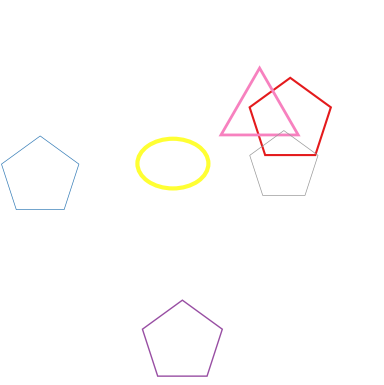[{"shape": "pentagon", "thickness": 1.5, "radius": 0.55, "center": [0.754, 0.687]}, {"shape": "pentagon", "thickness": 0.5, "radius": 0.53, "center": [0.104, 0.541]}, {"shape": "pentagon", "thickness": 1, "radius": 0.55, "center": [0.474, 0.111]}, {"shape": "oval", "thickness": 3, "radius": 0.46, "center": [0.449, 0.575]}, {"shape": "triangle", "thickness": 2, "radius": 0.58, "center": [0.674, 0.707]}, {"shape": "pentagon", "thickness": 0.5, "radius": 0.47, "center": [0.737, 0.568]}]